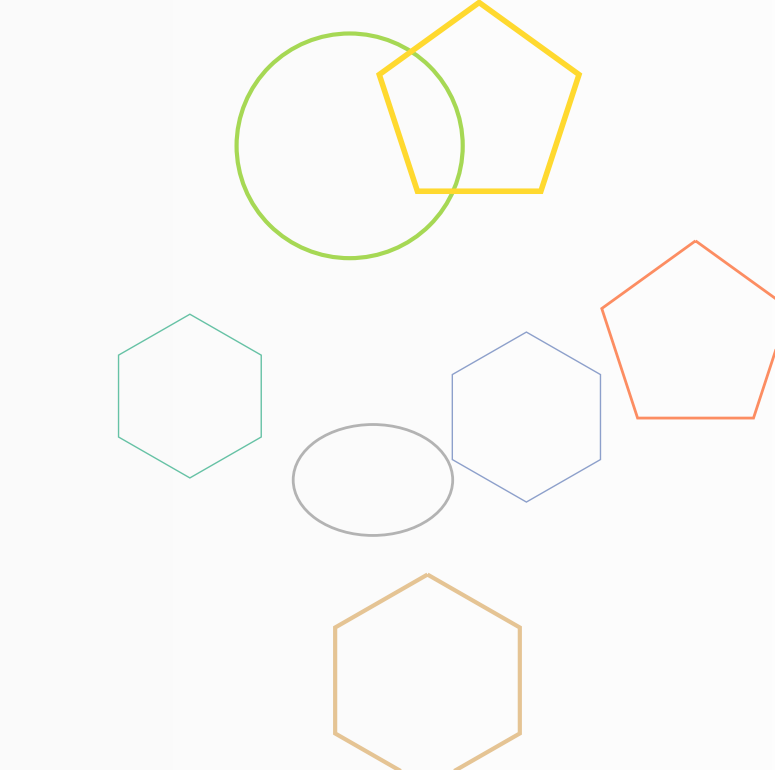[{"shape": "hexagon", "thickness": 0.5, "radius": 0.53, "center": [0.245, 0.486]}, {"shape": "pentagon", "thickness": 1, "radius": 0.64, "center": [0.897, 0.56]}, {"shape": "hexagon", "thickness": 0.5, "radius": 0.55, "center": [0.679, 0.458]}, {"shape": "circle", "thickness": 1.5, "radius": 0.73, "center": [0.451, 0.811]}, {"shape": "pentagon", "thickness": 2, "radius": 0.68, "center": [0.618, 0.861]}, {"shape": "hexagon", "thickness": 1.5, "radius": 0.69, "center": [0.552, 0.116]}, {"shape": "oval", "thickness": 1, "radius": 0.51, "center": [0.481, 0.377]}]